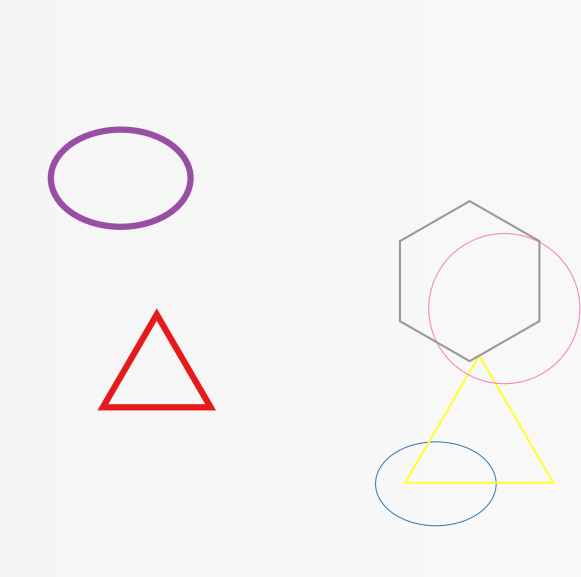[{"shape": "triangle", "thickness": 3, "radius": 0.54, "center": [0.27, 0.347]}, {"shape": "oval", "thickness": 0.5, "radius": 0.52, "center": [0.75, 0.161]}, {"shape": "oval", "thickness": 3, "radius": 0.6, "center": [0.208, 0.691]}, {"shape": "triangle", "thickness": 1, "radius": 0.73, "center": [0.824, 0.237]}, {"shape": "circle", "thickness": 0.5, "radius": 0.65, "center": [0.868, 0.465]}, {"shape": "hexagon", "thickness": 1, "radius": 0.69, "center": [0.808, 0.512]}]